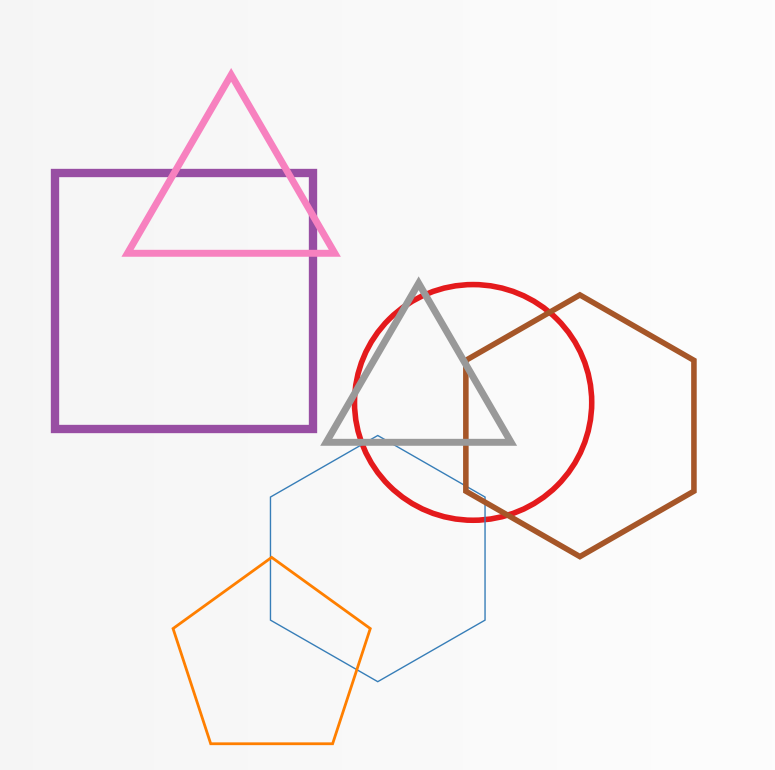[{"shape": "circle", "thickness": 2, "radius": 0.77, "center": [0.61, 0.477]}, {"shape": "hexagon", "thickness": 0.5, "radius": 0.8, "center": [0.487, 0.275]}, {"shape": "square", "thickness": 3, "radius": 0.83, "center": [0.237, 0.609]}, {"shape": "pentagon", "thickness": 1, "radius": 0.67, "center": [0.351, 0.142]}, {"shape": "hexagon", "thickness": 2, "radius": 0.85, "center": [0.748, 0.447]}, {"shape": "triangle", "thickness": 2.5, "radius": 0.77, "center": [0.298, 0.748]}, {"shape": "triangle", "thickness": 2.5, "radius": 0.69, "center": [0.54, 0.494]}]